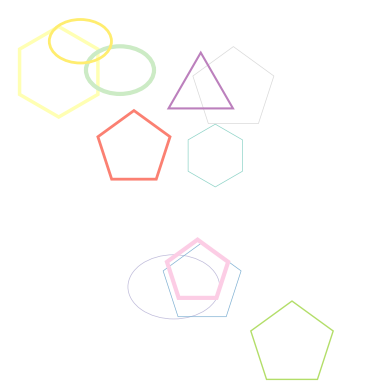[{"shape": "hexagon", "thickness": 0.5, "radius": 0.41, "center": [0.559, 0.596]}, {"shape": "hexagon", "thickness": 2.5, "radius": 0.59, "center": [0.153, 0.814]}, {"shape": "oval", "thickness": 0.5, "radius": 0.6, "center": [0.451, 0.255]}, {"shape": "pentagon", "thickness": 2, "radius": 0.49, "center": [0.348, 0.614]}, {"shape": "pentagon", "thickness": 0.5, "radius": 0.53, "center": [0.525, 0.264]}, {"shape": "pentagon", "thickness": 1, "radius": 0.56, "center": [0.758, 0.106]}, {"shape": "pentagon", "thickness": 3, "radius": 0.42, "center": [0.513, 0.294]}, {"shape": "pentagon", "thickness": 0.5, "radius": 0.55, "center": [0.606, 0.768]}, {"shape": "triangle", "thickness": 1.5, "radius": 0.48, "center": [0.521, 0.767]}, {"shape": "oval", "thickness": 3, "radius": 0.44, "center": [0.312, 0.818]}, {"shape": "oval", "thickness": 2, "radius": 0.4, "center": [0.209, 0.893]}]